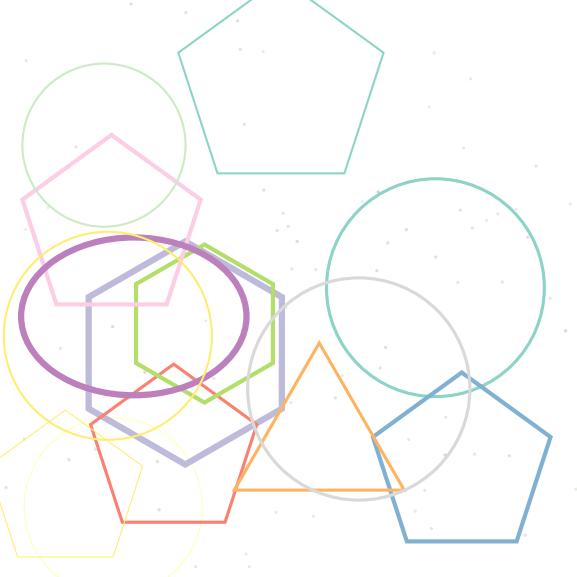[{"shape": "circle", "thickness": 1.5, "radius": 0.94, "center": [0.754, 0.501]}, {"shape": "pentagon", "thickness": 1, "radius": 0.93, "center": [0.486, 0.85]}, {"shape": "circle", "thickness": 0.5, "radius": 0.77, "center": [0.196, 0.121]}, {"shape": "hexagon", "thickness": 3, "radius": 0.97, "center": [0.321, 0.388]}, {"shape": "pentagon", "thickness": 1.5, "radius": 0.76, "center": [0.301, 0.217]}, {"shape": "pentagon", "thickness": 2, "radius": 0.81, "center": [0.8, 0.192]}, {"shape": "triangle", "thickness": 1.5, "radius": 0.85, "center": [0.553, 0.235]}, {"shape": "hexagon", "thickness": 2, "radius": 0.68, "center": [0.354, 0.439]}, {"shape": "pentagon", "thickness": 2, "radius": 0.81, "center": [0.193, 0.603]}, {"shape": "circle", "thickness": 1.5, "radius": 0.96, "center": [0.621, 0.326]}, {"shape": "oval", "thickness": 3, "radius": 0.98, "center": [0.232, 0.451]}, {"shape": "circle", "thickness": 1, "radius": 0.71, "center": [0.18, 0.748]}, {"shape": "circle", "thickness": 1, "radius": 0.9, "center": [0.187, 0.418]}, {"shape": "pentagon", "thickness": 0.5, "radius": 0.7, "center": [0.113, 0.148]}]